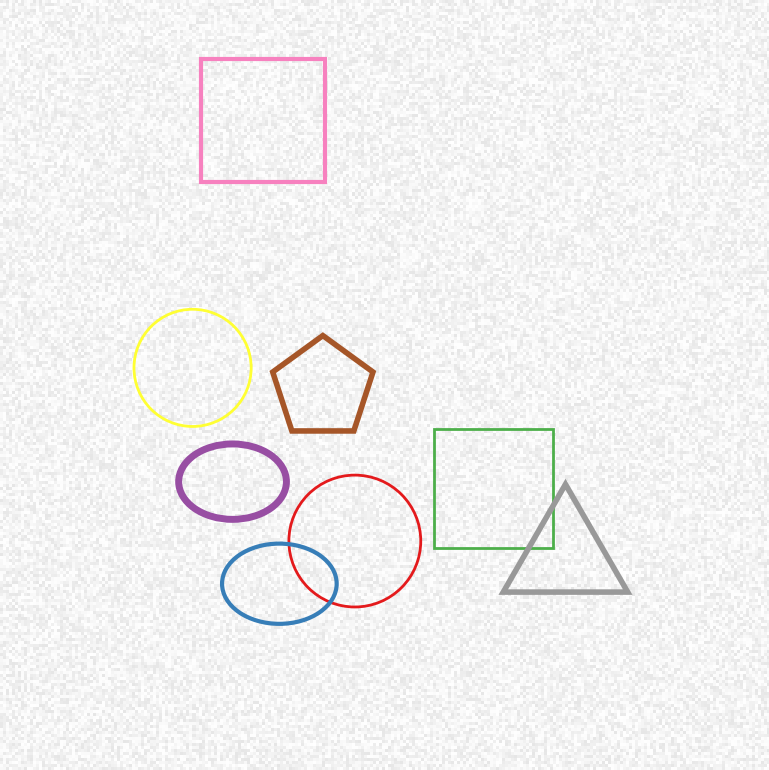[{"shape": "circle", "thickness": 1, "radius": 0.43, "center": [0.461, 0.297]}, {"shape": "oval", "thickness": 1.5, "radius": 0.37, "center": [0.363, 0.242]}, {"shape": "square", "thickness": 1, "radius": 0.39, "center": [0.641, 0.366]}, {"shape": "oval", "thickness": 2.5, "radius": 0.35, "center": [0.302, 0.374]}, {"shape": "circle", "thickness": 1, "radius": 0.38, "center": [0.25, 0.522]}, {"shape": "pentagon", "thickness": 2, "radius": 0.34, "center": [0.419, 0.496]}, {"shape": "square", "thickness": 1.5, "radius": 0.4, "center": [0.342, 0.844]}, {"shape": "triangle", "thickness": 2, "radius": 0.47, "center": [0.734, 0.278]}]